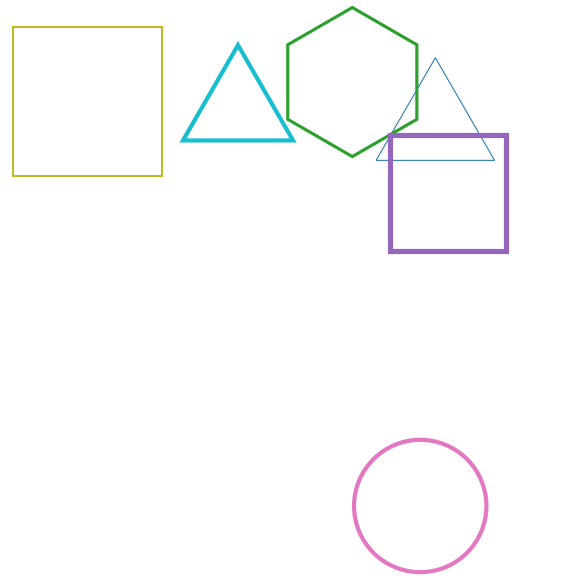[{"shape": "triangle", "thickness": 0.5, "radius": 0.59, "center": [0.754, 0.781]}, {"shape": "hexagon", "thickness": 1.5, "radius": 0.65, "center": [0.61, 0.857]}, {"shape": "square", "thickness": 2.5, "radius": 0.5, "center": [0.776, 0.666]}, {"shape": "circle", "thickness": 2, "radius": 0.57, "center": [0.728, 0.123]}, {"shape": "square", "thickness": 1, "radius": 0.64, "center": [0.152, 0.823]}, {"shape": "triangle", "thickness": 2, "radius": 0.55, "center": [0.412, 0.811]}]